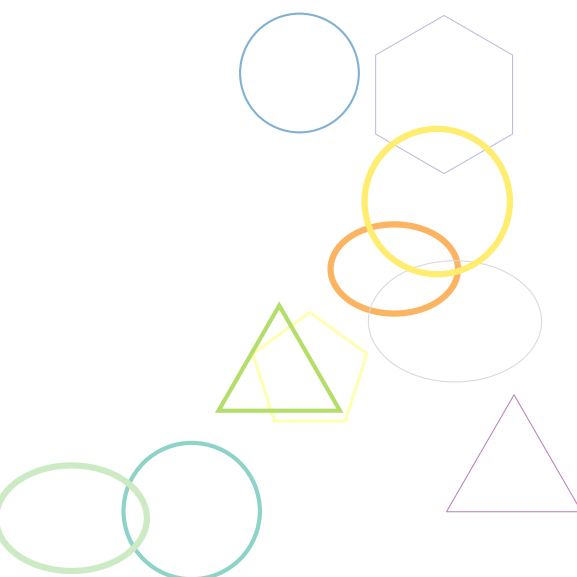[{"shape": "circle", "thickness": 2, "radius": 0.59, "center": [0.332, 0.114]}, {"shape": "pentagon", "thickness": 1.5, "radius": 0.52, "center": [0.536, 0.354]}, {"shape": "hexagon", "thickness": 0.5, "radius": 0.68, "center": [0.769, 0.835]}, {"shape": "circle", "thickness": 1, "radius": 0.51, "center": [0.519, 0.873]}, {"shape": "oval", "thickness": 3, "radius": 0.55, "center": [0.683, 0.533]}, {"shape": "triangle", "thickness": 2, "radius": 0.61, "center": [0.484, 0.349]}, {"shape": "oval", "thickness": 0.5, "radius": 0.75, "center": [0.788, 0.443]}, {"shape": "triangle", "thickness": 0.5, "radius": 0.68, "center": [0.89, 0.181]}, {"shape": "oval", "thickness": 3, "radius": 0.65, "center": [0.124, 0.102]}, {"shape": "circle", "thickness": 3, "radius": 0.63, "center": [0.757, 0.65]}]